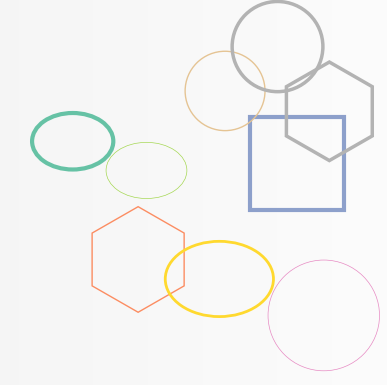[{"shape": "oval", "thickness": 3, "radius": 0.52, "center": [0.188, 0.633]}, {"shape": "hexagon", "thickness": 1, "radius": 0.69, "center": [0.356, 0.326]}, {"shape": "square", "thickness": 3, "radius": 0.61, "center": [0.767, 0.574]}, {"shape": "circle", "thickness": 0.5, "radius": 0.72, "center": [0.836, 0.181]}, {"shape": "oval", "thickness": 0.5, "radius": 0.52, "center": [0.378, 0.557]}, {"shape": "oval", "thickness": 2, "radius": 0.7, "center": [0.566, 0.275]}, {"shape": "circle", "thickness": 1, "radius": 0.52, "center": [0.581, 0.764]}, {"shape": "hexagon", "thickness": 2.5, "radius": 0.64, "center": [0.85, 0.711]}, {"shape": "circle", "thickness": 2.5, "radius": 0.59, "center": [0.716, 0.879]}]